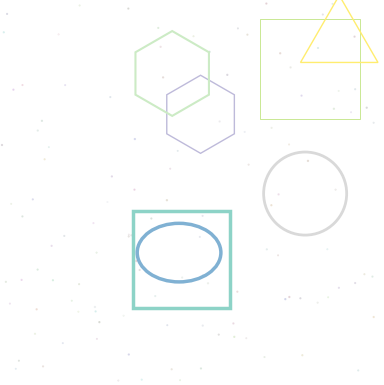[{"shape": "square", "thickness": 2.5, "radius": 0.63, "center": [0.472, 0.326]}, {"shape": "hexagon", "thickness": 1, "radius": 0.51, "center": [0.521, 0.703]}, {"shape": "oval", "thickness": 2.5, "radius": 0.54, "center": [0.465, 0.344]}, {"shape": "square", "thickness": 0.5, "radius": 0.65, "center": [0.804, 0.821]}, {"shape": "circle", "thickness": 2, "radius": 0.54, "center": [0.793, 0.497]}, {"shape": "hexagon", "thickness": 1.5, "radius": 0.55, "center": [0.447, 0.809]}, {"shape": "triangle", "thickness": 1, "radius": 0.58, "center": [0.881, 0.896]}]